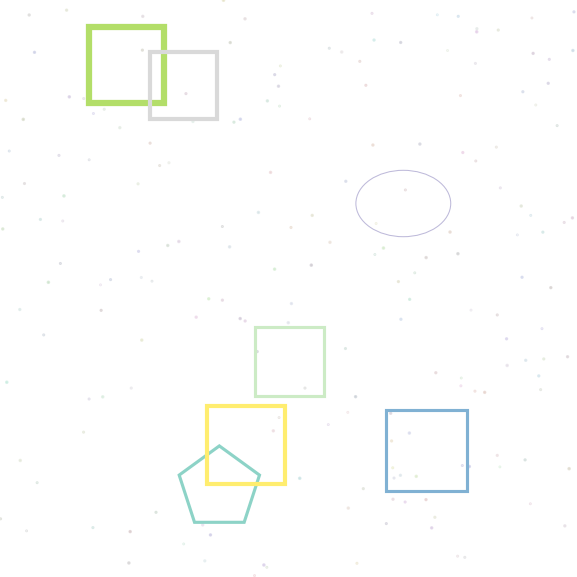[{"shape": "pentagon", "thickness": 1.5, "radius": 0.37, "center": [0.38, 0.154]}, {"shape": "oval", "thickness": 0.5, "radius": 0.41, "center": [0.698, 0.647]}, {"shape": "square", "thickness": 1.5, "radius": 0.35, "center": [0.739, 0.219]}, {"shape": "square", "thickness": 3, "radius": 0.33, "center": [0.219, 0.887]}, {"shape": "square", "thickness": 2, "radius": 0.29, "center": [0.318, 0.851]}, {"shape": "square", "thickness": 1.5, "radius": 0.3, "center": [0.501, 0.373]}, {"shape": "square", "thickness": 2, "radius": 0.34, "center": [0.426, 0.229]}]